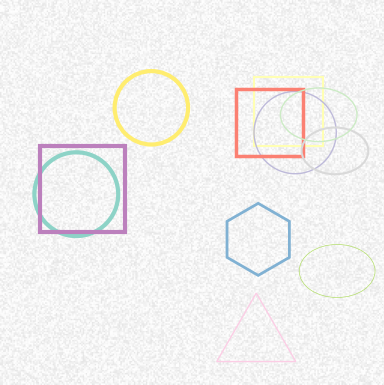[{"shape": "circle", "thickness": 3, "radius": 0.54, "center": [0.198, 0.496]}, {"shape": "square", "thickness": 1.5, "radius": 0.45, "center": [0.749, 0.711]}, {"shape": "circle", "thickness": 1, "radius": 0.53, "center": [0.767, 0.656]}, {"shape": "square", "thickness": 2.5, "radius": 0.44, "center": [0.7, 0.681]}, {"shape": "hexagon", "thickness": 2, "radius": 0.47, "center": [0.671, 0.378]}, {"shape": "oval", "thickness": 0.5, "radius": 0.49, "center": [0.876, 0.296]}, {"shape": "triangle", "thickness": 1, "radius": 0.59, "center": [0.666, 0.12]}, {"shape": "oval", "thickness": 1.5, "radius": 0.43, "center": [0.87, 0.608]}, {"shape": "square", "thickness": 3, "radius": 0.56, "center": [0.214, 0.509]}, {"shape": "oval", "thickness": 1, "radius": 0.5, "center": [0.828, 0.702]}, {"shape": "circle", "thickness": 3, "radius": 0.48, "center": [0.393, 0.72]}]